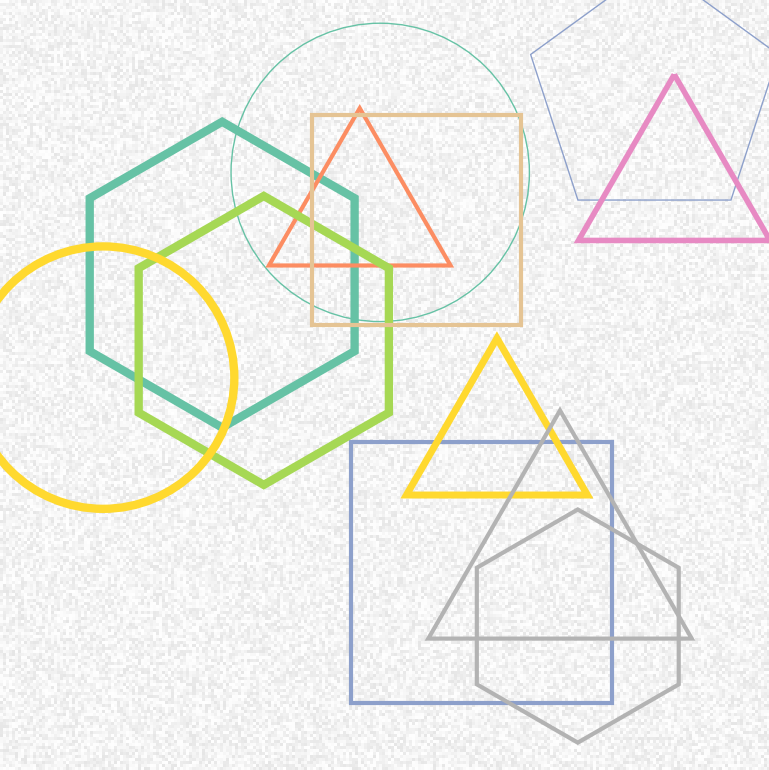[{"shape": "hexagon", "thickness": 3, "radius": 0.99, "center": [0.289, 0.643]}, {"shape": "circle", "thickness": 0.5, "radius": 0.97, "center": [0.494, 0.776]}, {"shape": "triangle", "thickness": 1.5, "radius": 0.68, "center": [0.467, 0.723]}, {"shape": "pentagon", "thickness": 0.5, "radius": 0.85, "center": [0.85, 0.877]}, {"shape": "square", "thickness": 1.5, "radius": 0.85, "center": [0.625, 0.257]}, {"shape": "triangle", "thickness": 2, "radius": 0.72, "center": [0.876, 0.76]}, {"shape": "hexagon", "thickness": 3, "radius": 0.94, "center": [0.343, 0.558]}, {"shape": "triangle", "thickness": 2.5, "radius": 0.68, "center": [0.645, 0.425]}, {"shape": "circle", "thickness": 3, "radius": 0.85, "center": [0.134, 0.51]}, {"shape": "square", "thickness": 1.5, "radius": 0.68, "center": [0.541, 0.715]}, {"shape": "triangle", "thickness": 1.5, "radius": 0.99, "center": [0.727, 0.269]}, {"shape": "hexagon", "thickness": 1.5, "radius": 0.76, "center": [0.75, 0.187]}]